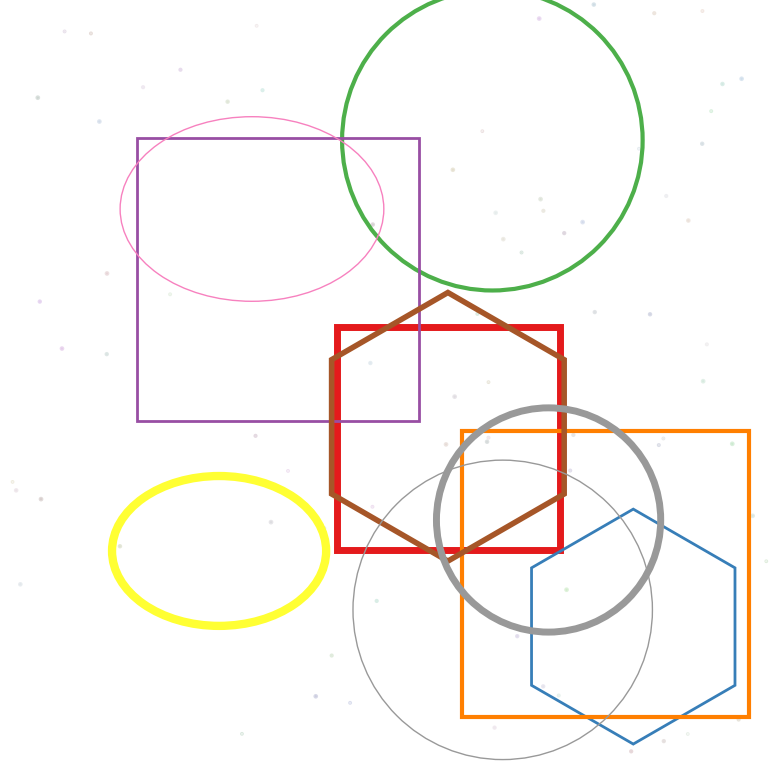[{"shape": "square", "thickness": 2.5, "radius": 0.72, "center": [0.582, 0.431]}, {"shape": "hexagon", "thickness": 1, "radius": 0.76, "center": [0.822, 0.186]}, {"shape": "circle", "thickness": 1.5, "radius": 0.98, "center": [0.639, 0.818]}, {"shape": "square", "thickness": 1, "radius": 0.92, "center": [0.361, 0.637]}, {"shape": "square", "thickness": 1.5, "radius": 0.93, "center": [0.787, 0.254]}, {"shape": "oval", "thickness": 3, "radius": 0.7, "center": [0.285, 0.284]}, {"shape": "hexagon", "thickness": 2, "radius": 0.87, "center": [0.582, 0.446]}, {"shape": "oval", "thickness": 0.5, "radius": 0.86, "center": [0.327, 0.729]}, {"shape": "circle", "thickness": 2.5, "radius": 0.73, "center": [0.712, 0.325]}, {"shape": "circle", "thickness": 0.5, "radius": 0.97, "center": [0.653, 0.208]}]